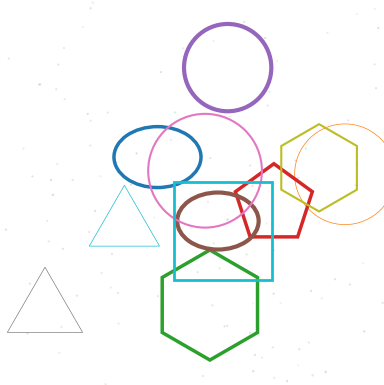[{"shape": "oval", "thickness": 2.5, "radius": 0.57, "center": [0.409, 0.592]}, {"shape": "circle", "thickness": 0.5, "radius": 0.65, "center": [0.896, 0.547]}, {"shape": "hexagon", "thickness": 2.5, "radius": 0.71, "center": [0.545, 0.208]}, {"shape": "pentagon", "thickness": 2.5, "radius": 0.53, "center": [0.711, 0.47]}, {"shape": "circle", "thickness": 3, "radius": 0.57, "center": [0.591, 0.824]}, {"shape": "oval", "thickness": 3, "radius": 0.53, "center": [0.566, 0.426]}, {"shape": "circle", "thickness": 1.5, "radius": 0.74, "center": [0.533, 0.557]}, {"shape": "triangle", "thickness": 0.5, "radius": 0.56, "center": [0.117, 0.193]}, {"shape": "hexagon", "thickness": 1.5, "radius": 0.57, "center": [0.829, 0.564]}, {"shape": "square", "thickness": 2, "radius": 0.64, "center": [0.58, 0.401]}, {"shape": "triangle", "thickness": 0.5, "radius": 0.53, "center": [0.323, 0.413]}]